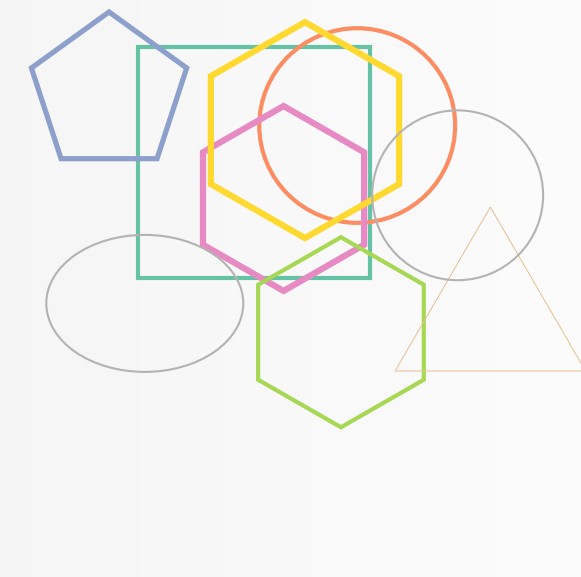[{"shape": "square", "thickness": 2, "radius": 1.0, "center": [0.437, 0.718]}, {"shape": "circle", "thickness": 2, "radius": 0.84, "center": [0.615, 0.782]}, {"shape": "pentagon", "thickness": 2.5, "radius": 0.7, "center": [0.188, 0.838]}, {"shape": "hexagon", "thickness": 3, "radius": 0.8, "center": [0.488, 0.655]}, {"shape": "hexagon", "thickness": 2, "radius": 0.82, "center": [0.587, 0.424]}, {"shape": "hexagon", "thickness": 3, "radius": 0.93, "center": [0.525, 0.774]}, {"shape": "triangle", "thickness": 0.5, "radius": 0.95, "center": [0.844, 0.451]}, {"shape": "oval", "thickness": 1, "radius": 0.85, "center": [0.249, 0.474]}, {"shape": "circle", "thickness": 1, "radius": 0.74, "center": [0.787, 0.661]}]